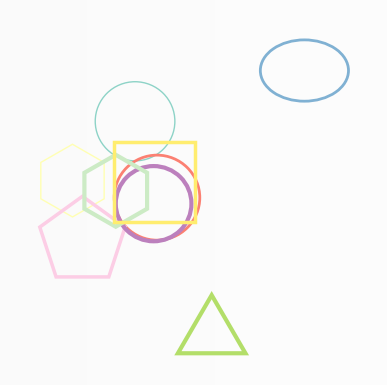[{"shape": "circle", "thickness": 1, "radius": 0.51, "center": [0.349, 0.685]}, {"shape": "hexagon", "thickness": 1, "radius": 0.47, "center": [0.187, 0.531]}, {"shape": "circle", "thickness": 2, "radius": 0.55, "center": [0.405, 0.487]}, {"shape": "oval", "thickness": 2, "radius": 0.57, "center": [0.786, 0.817]}, {"shape": "triangle", "thickness": 3, "radius": 0.5, "center": [0.546, 0.133]}, {"shape": "pentagon", "thickness": 2.5, "radius": 0.58, "center": [0.213, 0.374]}, {"shape": "circle", "thickness": 3, "radius": 0.49, "center": [0.396, 0.471]}, {"shape": "hexagon", "thickness": 3, "radius": 0.47, "center": [0.299, 0.505]}, {"shape": "square", "thickness": 2.5, "radius": 0.52, "center": [0.399, 0.527]}]